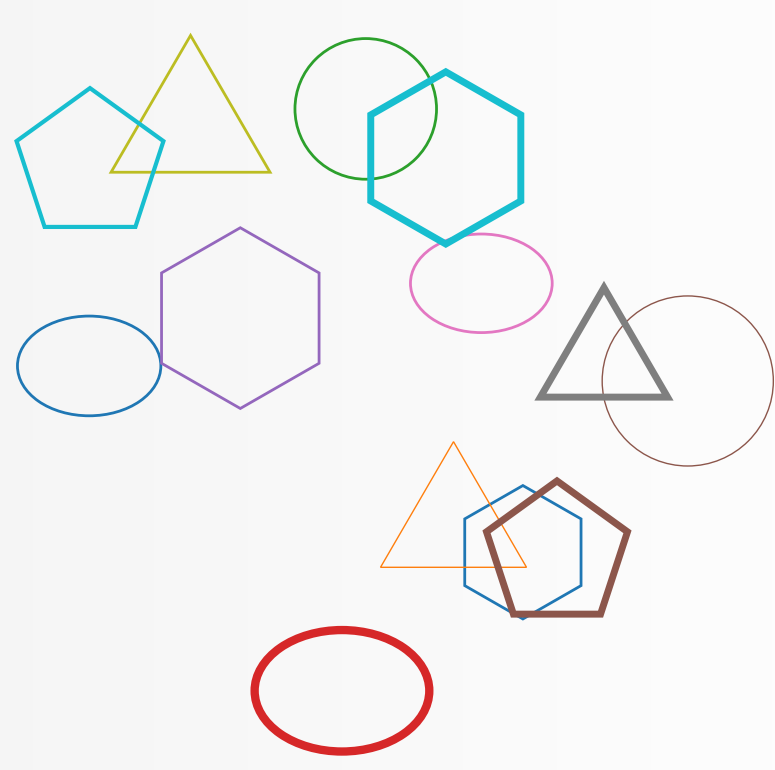[{"shape": "hexagon", "thickness": 1, "radius": 0.43, "center": [0.675, 0.283]}, {"shape": "oval", "thickness": 1, "radius": 0.46, "center": [0.115, 0.525]}, {"shape": "triangle", "thickness": 0.5, "radius": 0.54, "center": [0.585, 0.318]}, {"shape": "circle", "thickness": 1, "radius": 0.46, "center": [0.472, 0.859]}, {"shape": "oval", "thickness": 3, "radius": 0.56, "center": [0.441, 0.103]}, {"shape": "hexagon", "thickness": 1, "radius": 0.59, "center": [0.31, 0.587]}, {"shape": "circle", "thickness": 0.5, "radius": 0.55, "center": [0.887, 0.505]}, {"shape": "pentagon", "thickness": 2.5, "radius": 0.48, "center": [0.719, 0.28]}, {"shape": "oval", "thickness": 1, "radius": 0.46, "center": [0.621, 0.632]}, {"shape": "triangle", "thickness": 2.5, "radius": 0.47, "center": [0.779, 0.532]}, {"shape": "triangle", "thickness": 1, "radius": 0.59, "center": [0.246, 0.836]}, {"shape": "pentagon", "thickness": 1.5, "radius": 0.5, "center": [0.116, 0.786]}, {"shape": "hexagon", "thickness": 2.5, "radius": 0.56, "center": [0.575, 0.795]}]